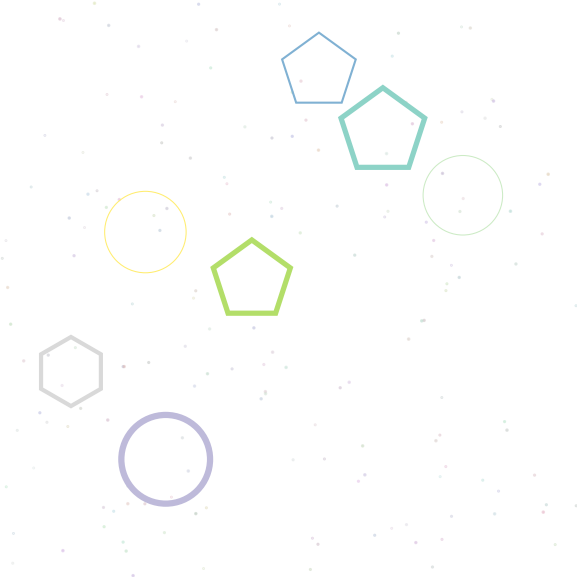[{"shape": "pentagon", "thickness": 2.5, "radius": 0.38, "center": [0.663, 0.771]}, {"shape": "circle", "thickness": 3, "radius": 0.38, "center": [0.287, 0.204]}, {"shape": "pentagon", "thickness": 1, "radius": 0.34, "center": [0.552, 0.876]}, {"shape": "pentagon", "thickness": 2.5, "radius": 0.35, "center": [0.436, 0.514]}, {"shape": "hexagon", "thickness": 2, "radius": 0.3, "center": [0.123, 0.356]}, {"shape": "circle", "thickness": 0.5, "radius": 0.34, "center": [0.801, 0.661]}, {"shape": "circle", "thickness": 0.5, "radius": 0.35, "center": [0.252, 0.597]}]